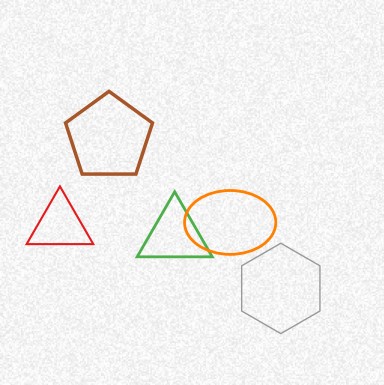[{"shape": "triangle", "thickness": 1.5, "radius": 0.5, "center": [0.156, 0.416]}, {"shape": "triangle", "thickness": 2, "radius": 0.56, "center": [0.454, 0.389]}, {"shape": "oval", "thickness": 2, "radius": 0.59, "center": [0.598, 0.422]}, {"shape": "pentagon", "thickness": 2.5, "radius": 0.59, "center": [0.283, 0.644]}, {"shape": "hexagon", "thickness": 1, "radius": 0.59, "center": [0.729, 0.251]}]